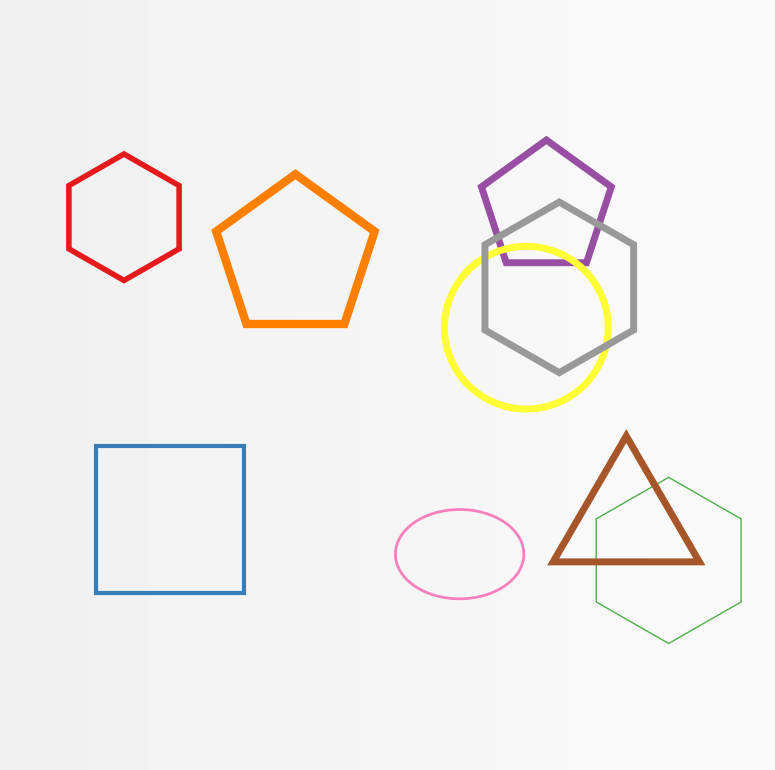[{"shape": "hexagon", "thickness": 2, "radius": 0.41, "center": [0.16, 0.718]}, {"shape": "square", "thickness": 1.5, "radius": 0.48, "center": [0.219, 0.326]}, {"shape": "hexagon", "thickness": 0.5, "radius": 0.54, "center": [0.863, 0.272]}, {"shape": "pentagon", "thickness": 2.5, "radius": 0.44, "center": [0.705, 0.73]}, {"shape": "pentagon", "thickness": 3, "radius": 0.54, "center": [0.381, 0.666]}, {"shape": "circle", "thickness": 2.5, "radius": 0.53, "center": [0.679, 0.574]}, {"shape": "triangle", "thickness": 2.5, "radius": 0.54, "center": [0.808, 0.325]}, {"shape": "oval", "thickness": 1, "radius": 0.41, "center": [0.593, 0.28]}, {"shape": "hexagon", "thickness": 2.5, "radius": 0.55, "center": [0.722, 0.627]}]